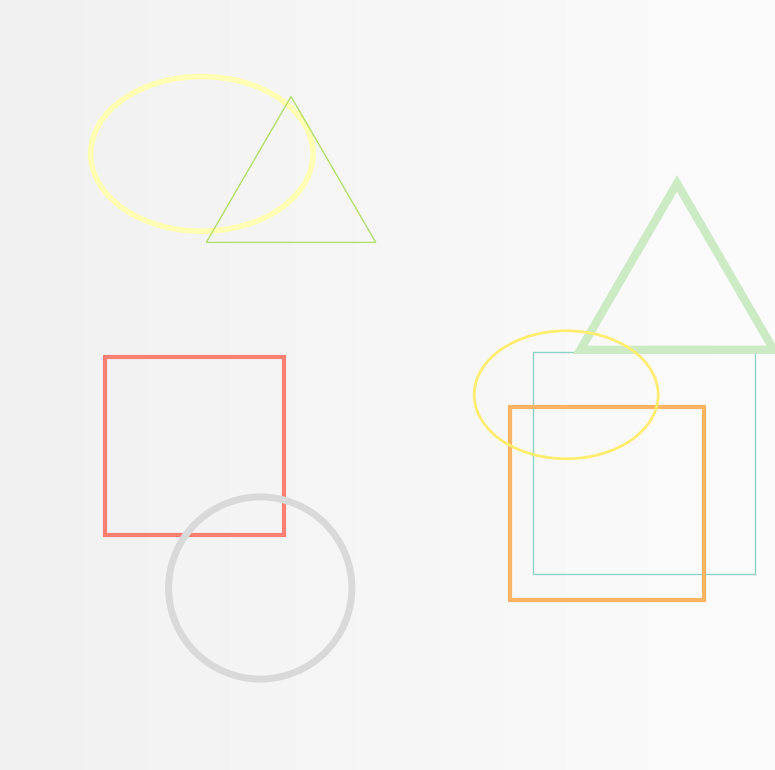[{"shape": "square", "thickness": 0.5, "radius": 0.72, "center": [0.831, 0.399]}, {"shape": "oval", "thickness": 2, "radius": 0.72, "center": [0.26, 0.8]}, {"shape": "square", "thickness": 1.5, "radius": 0.58, "center": [0.251, 0.421]}, {"shape": "square", "thickness": 1.5, "radius": 0.63, "center": [0.783, 0.346]}, {"shape": "triangle", "thickness": 0.5, "radius": 0.63, "center": [0.376, 0.748]}, {"shape": "circle", "thickness": 2.5, "radius": 0.59, "center": [0.336, 0.236]}, {"shape": "triangle", "thickness": 3, "radius": 0.72, "center": [0.874, 0.618]}, {"shape": "oval", "thickness": 1, "radius": 0.59, "center": [0.731, 0.487]}]